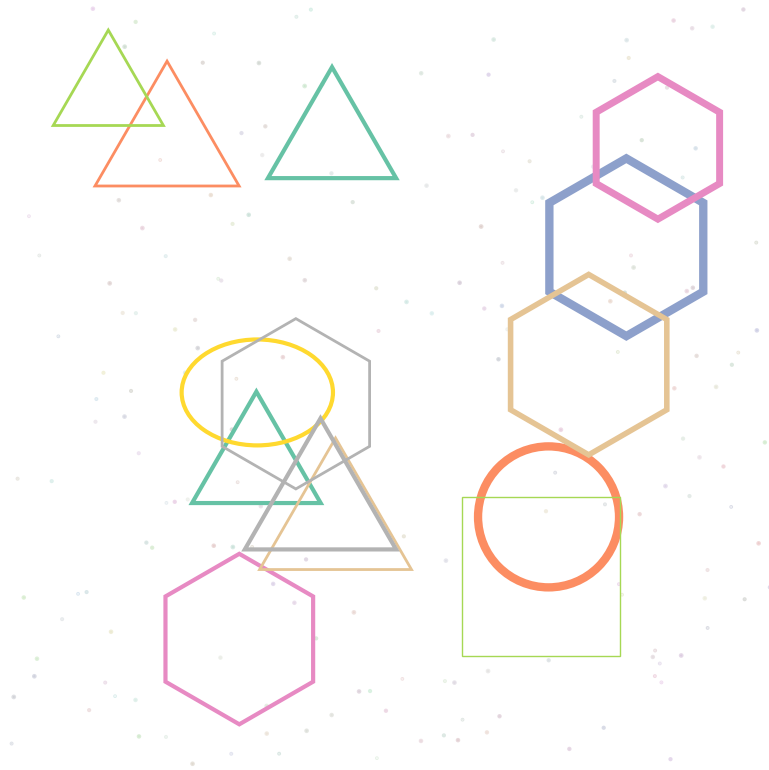[{"shape": "triangle", "thickness": 1.5, "radius": 0.48, "center": [0.333, 0.395]}, {"shape": "triangle", "thickness": 1.5, "radius": 0.48, "center": [0.431, 0.817]}, {"shape": "circle", "thickness": 3, "radius": 0.46, "center": [0.712, 0.329]}, {"shape": "triangle", "thickness": 1, "radius": 0.54, "center": [0.217, 0.812]}, {"shape": "hexagon", "thickness": 3, "radius": 0.58, "center": [0.813, 0.679]}, {"shape": "hexagon", "thickness": 2.5, "radius": 0.46, "center": [0.854, 0.808]}, {"shape": "hexagon", "thickness": 1.5, "radius": 0.55, "center": [0.311, 0.17]}, {"shape": "triangle", "thickness": 1, "radius": 0.41, "center": [0.141, 0.878]}, {"shape": "square", "thickness": 0.5, "radius": 0.51, "center": [0.702, 0.251]}, {"shape": "oval", "thickness": 1.5, "radius": 0.49, "center": [0.334, 0.49]}, {"shape": "triangle", "thickness": 1, "radius": 0.57, "center": [0.436, 0.317]}, {"shape": "hexagon", "thickness": 2, "radius": 0.59, "center": [0.765, 0.526]}, {"shape": "hexagon", "thickness": 1, "radius": 0.55, "center": [0.384, 0.476]}, {"shape": "triangle", "thickness": 1.5, "radius": 0.57, "center": [0.416, 0.343]}]